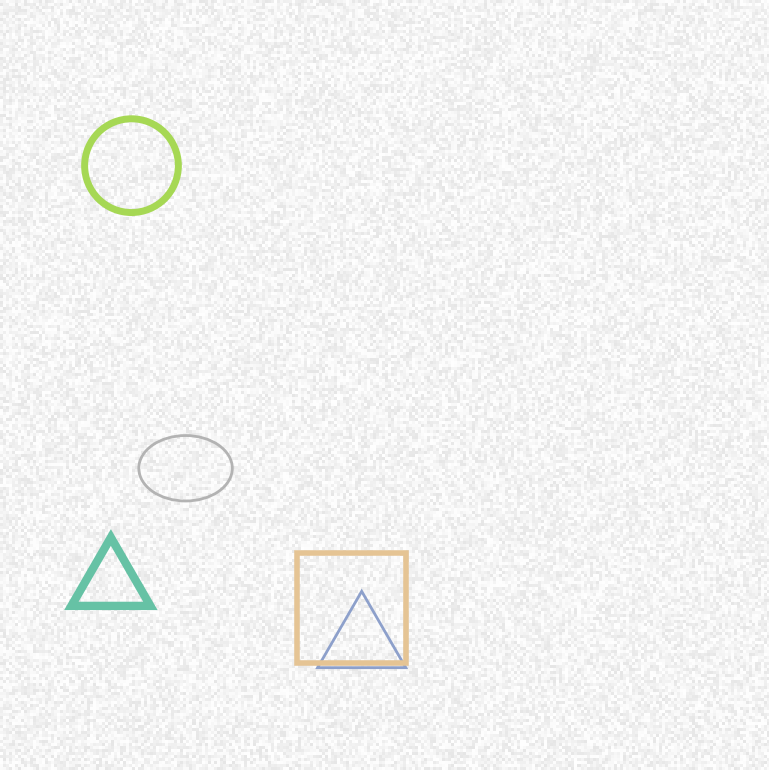[{"shape": "triangle", "thickness": 3, "radius": 0.3, "center": [0.144, 0.243]}, {"shape": "triangle", "thickness": 1, "radius": 0.33, "center": [0.47, 0.166]}, {"shape": "circle", "thickness": 2.5, "radius": 0.3, "center": [0.171, 0.785]}, {"shape": "square", "thickness": 2, "radius": 0.36, "center": [0.456, 0.21]}, {"shape": "oval", "thickness": 1, "radius": 0.3, "center": [0.241, 0.392]}]